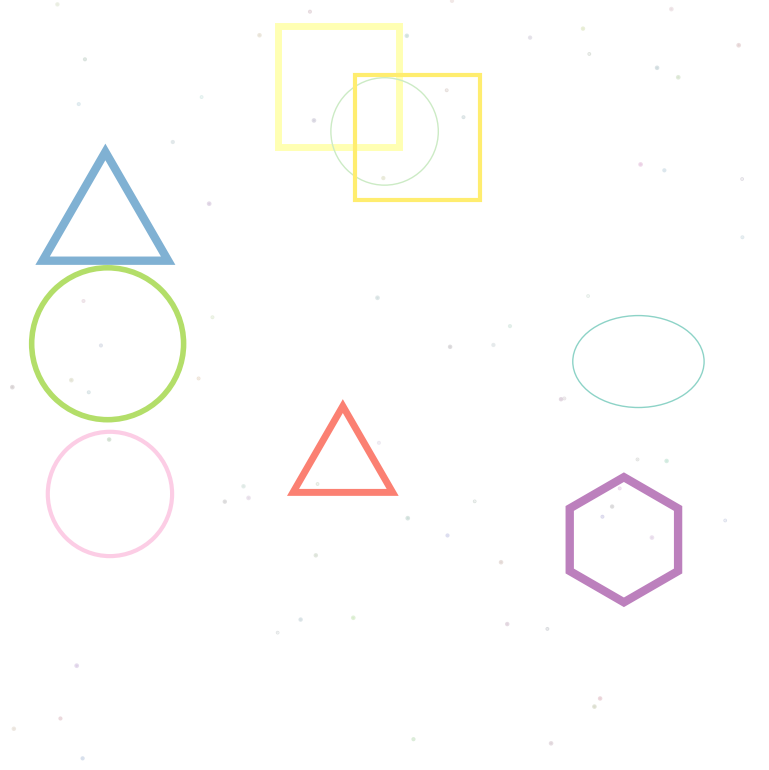[{"shape": "oval", "thickness": 0.5, "radius": 0.43, "center": [0.829, 0.53]}, {"shape": "square", "thickness": 2.5, "radius": 0.39, "center": [0.439, 0.887]}, {"shape": "triangle", "thickness": 2.5, "radius": 0.37, "center": [0.445, 0.398]}, {"shape": "triangle", "thickness": 3, "radius": 0.47, "center": [0.137, 0.709]}, {"shape": "circle", "thickness": 2, "radius": 0.49, "center": [0.14, 0.554]}, {"shape": "circle", "thickness": 1.5, "radius": 0.4, "center": [0.143, 0.358]}, {"shape": "hexagon", "thickness": 3, "radius": 0.41, "center": [0.81, 0.299]}, {"shape": "circle", "thickness": 0.5, "radius": 0.35, "center": [0.499, 0.829]}, {"shape": "square", "thickness": 1.5, "radius": 0.41, "center": [0.542, 0.821]}]